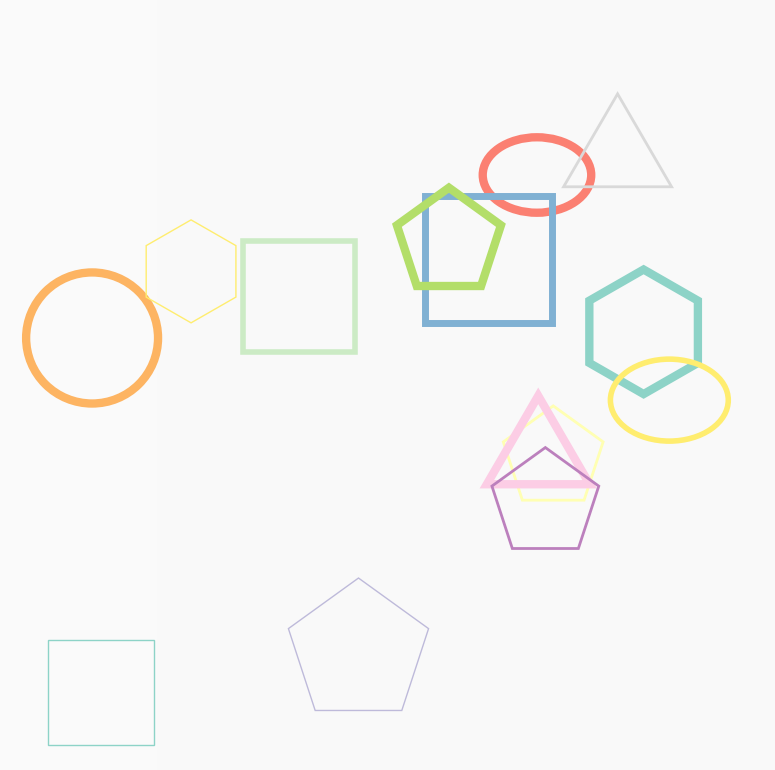[{"shape": "hexagon", "thickness": 3, "radius": 0.4, "center": [0.83, 0.569]}, {"shape": "square", "thickness": 0.5, "radius": 0.34, "center": [0.131, 0.1]}, {"shape": "pentagon", "thickness": 1, "radius": 0.34, "center": [0.714, 0.405]}, {"shape": "pentagon", "thickness": 0.5, "radius": 0.48, "center": [0.463, 0.154]}, {"shape": "oval", "thickness": 3, "radius": 0.35, "center": [0.693, 0.773]}, {"shape": "square", "thickness": 2.5, "radius": 0.41, "center": [0.63, 0.663]}, {"shape": "circle", "thickness": 3, "radius": 0.43, "center": [0.119, 0.561]}, {"shape": "pentagon", "thickness": 3, "radius": 0.35, "center": [0.579, 0.686]}, {"shape": "triangle", "thickness": 3, "radius": 0.38, "center": [0.695, 0.409]}, {"shape": "triangle", "thickness": 1, "radius": 0.4, "center": [0.797, 0.798]}, {"shape": "pentagon", "thickness": 1, "radius": 0.36, "center": [0.704, 0.346]}, {"shape": "square", "thickness": 2, "radius": 0.36, "center": [0.386, 0.615]}, {"shape": "oval", "thickness": 2, "radius": 0.38, "center": [0.864, 0.48]}, {"shape": "hexagon", "thickness": 0.5, "radius": 0.33, "center": [0.247, 0.648]}]